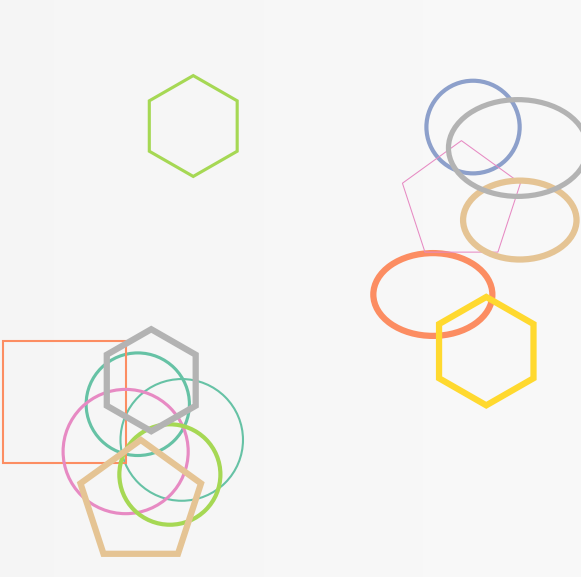[{"shape": "circle", "thickness": 1, "radius": 0.53, "center": [0.313, 0.237]}, {"shape": "circle", "thickness": 1.5, "radius": 0.44, "center": [0.237, 0.299]}, {"shape": "oval", "thickness": 3, "radius": 0.51, "center": [0.745, 0.489]}, {"shape": "square", "thickness": 1, "radius": 0.53, "center": [0.111, 0.303]}, {"shape": "circle", "thickness": 2, "radius": 0.4, "center": [0.814, 0.779]}, {"shape": "pentagon", "thickness": 0.5, "radius": 0.53, "center": [0.794, 0.649]}, {"shape": "circle", "thickness": 1.5, "radius": 0.54, "center": [0.216, 0.217]}, {"shape": "hexagon", "thickness": 1.5, "radius": 0.44, "center": [0.332, 0.781]}, {"shape": "circle", "thickness": 2, "radius": 0.43, "center": [0.292, 0.177]}, {"shape": "hexagon", "thickness": 3, "radius": 0.47, "center": [0.837, 0.391]}, {"shape": "oval", "thickness": 3, "radius": 0.49, "center": [0.894, 0.618]}, {"shape": "pentagon", "thickness": 3, "radius": 0.55, "center": [0.242, 0.128]}, {"shape": "oval", "thickness": 2.5, "radius": 0.6, "center": [0.891, 0.743]}, {"shape": "hexagon", "thickness": 3, "radius": 0.44, "center": [0.26, 0.341]}]